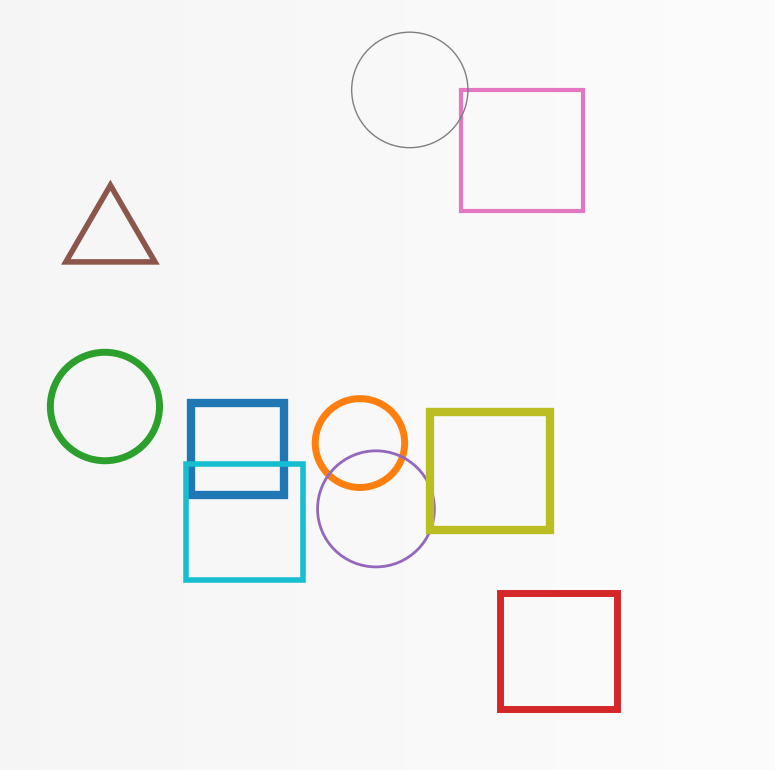[{"shape": "square", "thickness": 3, "radius": 0.3, "center": [0.307, 0.417]}, {"shape": "circle", "thickness": 2.5, "radius": 0.29, "center": [0.464, 0.425]}, {"shape": "circle", "thickness": 2.5, "radius": 0.35, "center": [0.135, 0.472]}, {"shape": "square", "thickness": 2.5, "radius": 0.38, "center": [0.721, 0.155]}, {"shape": "circle", "thickness": 1, "radius": 0.38, "center": [0.485, 0.339]}, {"shape": "triangle", "thickness": 2, "radius": 0.33, "center": [0.142, 0.693]}, {"shape": "square", "thickness": 1.5, "radius": 0.39, "center": [0.674, 0.805]}, {"shape": "circle", "thickness": 0.5, "radius": 0.37, "center": [0.529, 0.883]}, {"shape": "square", "thickness": 3, "radius": 0.39, "center": [0.633, 0.388]}, {"shape": "square", "thickness": 2, "radius": 0.38, "center": [0.315, 0.322]}]